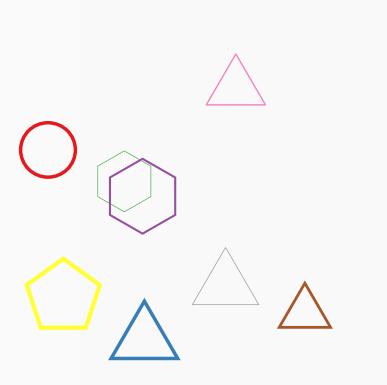[{"shape": "circle", "thickness": 2.5, "radius": 0.35, "center": [0.124, 0.611]}, {"shape": "triangle", "thickness": 2.5, "radius": 0.5, "center": [0.373, 0.118]}, {"shape": "hexagon", "thickness": 0.5, "radius": 0.4, "center": [0.321, 0.529]}, {"shape": "hexagon", "thickness": 1.5, "radius": 0.49, "center": [0.368, 0.49]}, {"shape": "pentagon", "thickness": 3, "radius": 0.5, "center": [0.163, 0.229]}, {"shape": "triangle", "thickness": 2, "radius": 0.38, "center": [0.787, 0.188]}, {"shape": "triangle", "thickness": 1, "radius": 0.44, "center": [0.609, 0.772]}, {"shape": "triangle", "thickness": 0.5, "radius": 0.5, "center": [0.582, 0.258]}]